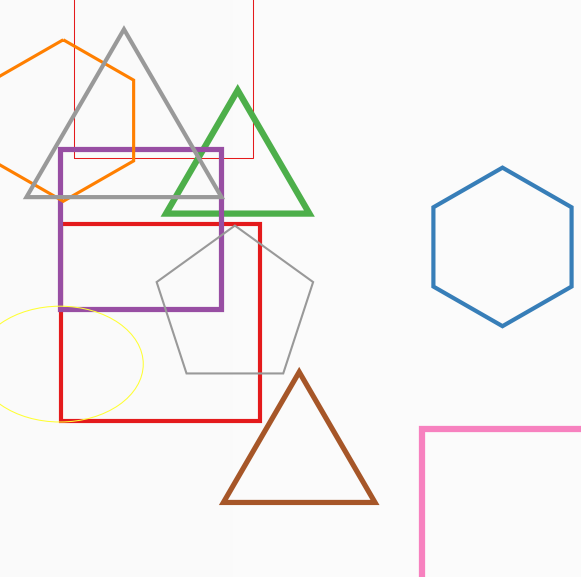[{"shape": "square", "thickness": 0.5, "radius": 0.77, "center": [0.281, 0.879]}, {"shape": "square", "thickness": 2, "radius": 0.85, "center": [0.276, 0.441]}, {"shape": "hexagon", "thickness": 2, "radius": 0.69, "center": [0.864, 0.572]}, {"shape": "triangle", "thickness": 3, "radius": 0.71, "center": [0.409, 0.7]}, {"shape": "square", "thickness": 2.5, "radius": 0.7, "center": [0.242, 0.603]}, {"shape": "hexagon", "thickness": 1.5, "radius": 0.7, "center": [0.109, 0.79]}, {"shape": "oval", "thickness": 0.5, "radius": 0.72, "center": [0.103, 0.369]}, {"shape": "triangle", "thickness": 2.5, "radius": 0.75, "center": [0.515, 0.204]}, {"shape": "square", "thickness": 3, "radius": 0.77, "center": [0.88, 0.101]}, {"shape": "triangle", "thickness": 2, "radius": 0.97, "center": [0.213, 0.755]}, {"shape": "pentagon", "thickness": 1, "radius": 0.71, "center": [0.404, 0.467]}]